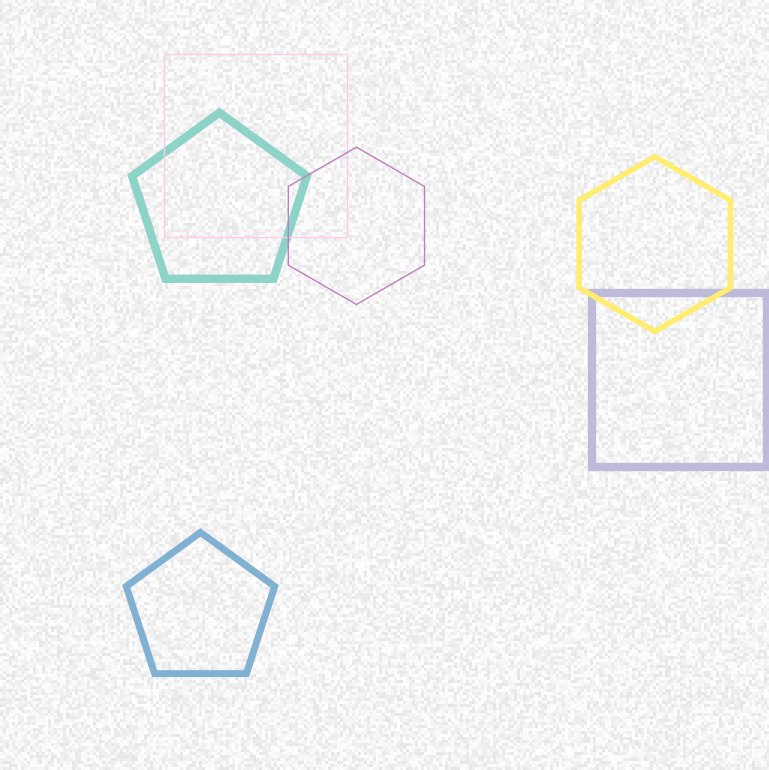[{"shape": "pentagon", "thickness": 3, "radius": 0.6, "center": [0.285, 0.734]}, {"shape": "square", "thickness": 3, "radius": 0.57, "center": [0.883, 0.506]}, {"shape": "pentagon", "thickness": 2.5, "radius": 0.51, "center": [0.26, 0.207]}, {"shape": "square", "thickness": 0.5, "radius": 0.6, "center": [0.331, 0.811]}, {"shape": "hexagon", "thickness": 0.5, "radius": 0.51, "center": [0.463, 0.707]}, {"shape": "hexagon", "thickness": 2, "radius": 0.57, "center": [0.85, 0.683]}]